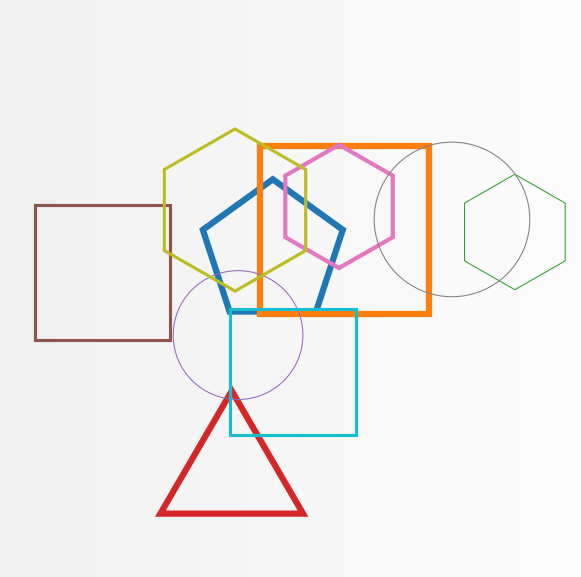[{"shape": "pentagon", "thickness": 3, "radius": 0.63, "center": [0.469, 0.562]}, {"shape": "square", "thickness": 3, "radius": 0.73, "center": [0.592, 0.6]}, {"shape": "hexagon", "thickness": 0.5, "radius": 0.5, "center": [0.886, 0.597]}, {"shape": "triangle", "thickness": 3, "radius": 0.71, "center": [0.399, 0.181]}, {"shape": "circle", "thickness": 0.5, "radius": 0.56, "center": [0.41, 0.419]}, {"shape": "square", "thickness": 1.5, "radius": 0.58, "center": [0.176, 0.527]}, {"shape": "hexagon", "thickness": 2, "radius": 0.53, "center": [0.583, 0.642]}, {"shape": "circle", "thickness": 0.5, "radius": 0.67, "center": [0.778, 0.619]}, {"shape": "hexagon", "thickness": 1.5, "radius": 0.7, "center": [0.404, 0.635]}, {"shape": "square", "thickness": 1.5, "radius": 0.54, "center": [0.504, 0.355]}]